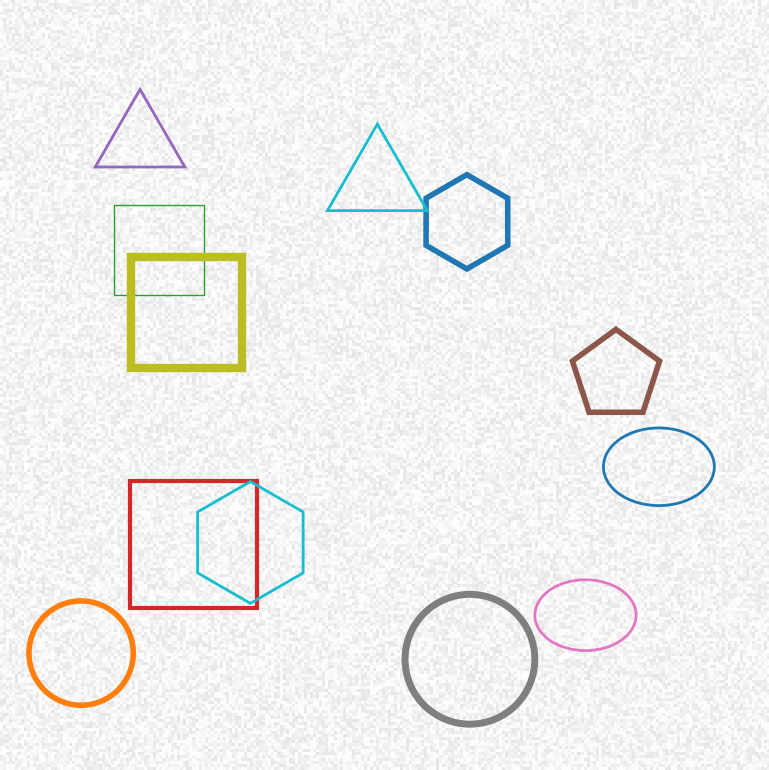[{"shape": "oval", "thickness": 1, "radius": 0.36, "center": [0.856, 0.394]}, {"shape": "hexagon", "thickness": 2, "radius": 0.31, "center": [0.606, 0.712]}, {"shape": "circle", "thickness": 2, "radius": 0.34, "center": [0.105, 0.152]}, {"shape": "square", "thickness": 0.5, "radius": 0.29, "center": [0.206, 0.675]}, {"shape": "square", "thickness": 1.5, "radius": 0.41, "center": [0.252, 0.293]}, {"shape": "triangle", "thickness": 1, "radius": 0.34, "center": [0.182, 0.817]}, {"shape": "pentagon", "thickness": 2, "radius": 0.3, "center": [0.8, 0.513]}, {"shape": "oval", "thickness": 1, "radius": 0.33, "center": [0.76, 0.201]}, {"shape": "circle", "thickness": 2.5, "radius": 0.42, "center": [0.61, 0.144]}, {"shape": "square", "thickness": 3, "radius": 0.36, "center": [0.242, 0.594]}, {"shape": "triangle", "thickness": 1, "radius": 0.37, "center": [0.49, 0.764]}, {"shape": "hexagon", "thickness": 1, "radius": 0.4, "center": [0.325, 0.296]}]